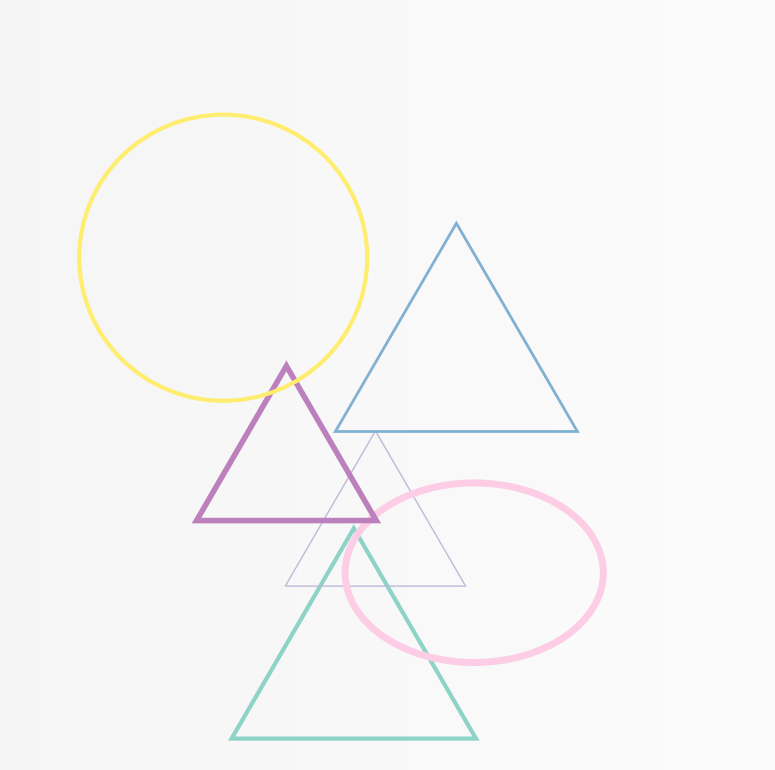[{"shape": "triangle", "thickness": 1.5, "radius": 0.91, "center": [0.457, 0.132]}, {"shape": "triangle", "thickness": 0.5, "radius": 0.67, "center": [0.484, 0.306]}, {"shape": "triangle", "thickness": 1, "radius": 0.9, "center": [0.589, 0.53]}, {"shape": "oval", "thickness": 2.5, "radius": 0.83, "center": [0.612, 0.256]}, {"shape": "triangle", "thickness": 2, "radius": 0.67, "center": [0.37, 0.391]}, {"shape": "circle", "thickness": 1.5, "radius": 0.93, "center": [0.288, 0.665]}]